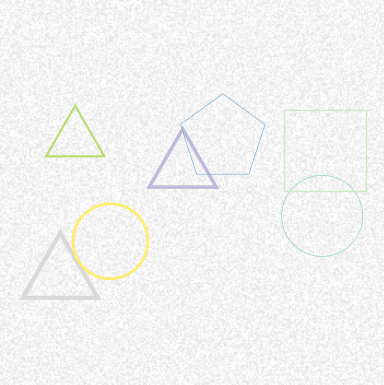[{"shape": "circle", "thickness": 0.5, "radius": 0.53, "center": [0.837, 0.439]}, {"shape": "triangle", "thickness": 2.5, "radius": 0.5, "center": [0.475, 0.564]}, {"shape": "pentagon", "thickness": 0.5, "radius": 0.58, "center": [0.579, 0.641]}, {"shape": "triangle", "thickness": 1.5, "radius": 0.44, "center": [0.195, 0.638]}, {"shape": "triangle", "thickness": 3, "radius": 0.56, "center": [0.157, 0.283]}, {"shape": "square", "thickness": 1, "radius": 0.53, "center": [0.844, 0.61]}, {"shape": "circle", "thickness": 2, "radius": 0.49, "center": [0.287, 0.373]}]